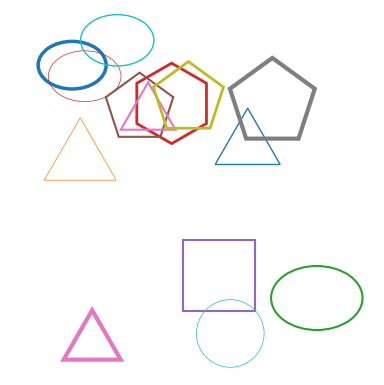[{"shape": "triangle", "thickness": 1, "radius": 0.49, "center": [0.643, 0.622]}, {"shape": "oval", "thickness": 2.5, "radius": 0.44, "center": [0.187, 0.831]}, {"shape": "triangle", "thickness": 0.5, "radius": 0.54, "center": [0.208, 0.586]}, {"shape": "oval", "thickness": 1.5, "radius": 0.59, "center": [0.823, 0.226]}, {"shape": "hexagon", "thickness": 2, "radius": 0.52, "center": [0.446, 0.731]}, {"shape": "oval", "thickness": 0.5, "radius": 0.47, "center": [0.22, 0.802]}, {"shape": "square", "thickness": 1.5, "radius": 0.47, "center": [0.569, 0.285]}, {"shape": "pentagon", "thickness": 1.5, "radius": 0.46, "center": [0.363, 0.719]}, {"shape": "triangle", "thickness": 3, "radius": 0.43, "center": [0.239, 0.109]}, {"shape": "triangle", "thickness": 1.5, "radius": 0.41, "center": [0.385, 0.704]}, {"shape": "pentagon", "thickness": 3, "radius": 0.58, "center": [0.707, 0.734]}, {"shape": "pentagon", "thickness": 2, "radius": 0.48, "center": [0.489, 0.744]}, {"shape": "oval", "thickness": 1, "radius": 0.48, "center": [0.305, 0.895]}, {"shape": "circle", "thickness": 0.5, "radius": 0.44, "center": [0.598, 0.134]}]